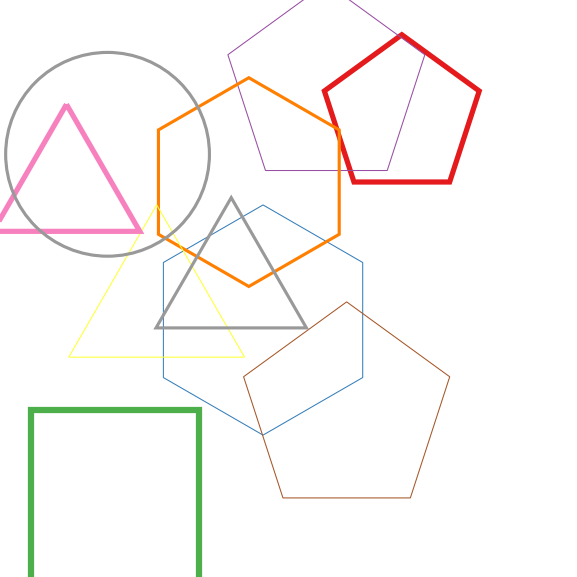[{"shape": "pentagon", "thickness": 2.5, "radius": 0.7, "center": [0.696, 0.798]}, {"shape": "hexagon", "thickness": 0.5, "radius": 1.0, "center": [0.455, 0.445]}, {"shape": "square", "thickness": 3, "radius": 0.73, "center": [0.199, 0.144]}, {"shape": "pentagon", "thickness": 0.5, "radius": 0.9, "center": [0.565, 0.849]}, {"shape": "hexagon", "thickness": 1.5, "radius": 0.9, "center": [0.431, 0.684]}, {"shape": "triangle", "thickness": 0.5, "radius": 0.88, "center": [0.271, 0.469]}, {"shape": "pentagon", "thickness": 0.5, "radius": 0.94, "center": [0.6, 0.289]}, {"shape": "triangle", "thickness": 2.5, "radius": 0.73, "center": [0.115, 0.672]}, {"shape": "circle", "thickness": 1.5, "radius": 0.88, "center": [0.186, 0.732]}, {"shape": "triangle", "thickness": 1.5, "radius": 0.75, "center": [0.4, 0.507]}]